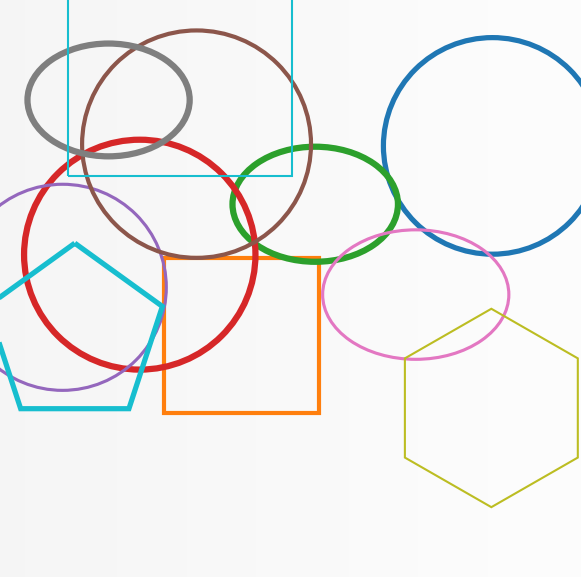[{"shape": "circle", "thickness": 2.5, "radius": 0.94, "center": [0.847, 0.746]}, {"shape": "square", "thickness": 2, "radius": 0.67, "center": [0.415, 0.418]}, {"shape": "oval", "thickness": 3, "radius": 0.71, "center": [0.542, 0.645]}, {"shape": "circle", "thickness": 3, "radius": 1.0, "center": [0.24, 0.558]}, {"shape": "circle", "thickness": 1.5, "radius": 0.89, "center": [0.108, 0.502]}, {"shape": "circle", "thickness": 2, "radius": 0.98, "center": [0.338, 0.75]}, {"shape": "oval", "thickness": 1.5, "radius": 0.8, "center": [0.715, 0.489]}, {"shape": "oval", "thickness": 3, "radius": 0.7, "center": [0.187, 0.826]}, {"shape": "hexagon", "thickness": 1, "radius": 0.86, "center": [0.845, 0.293]}, {"shape": "pentagon", "thickness": 2.5, "radius": 0.79, "center": [0.129, 0.42]}, {"shape": "square", "thickness": 1, "radius": 0.96, "center": [0.31, 0.886]}]